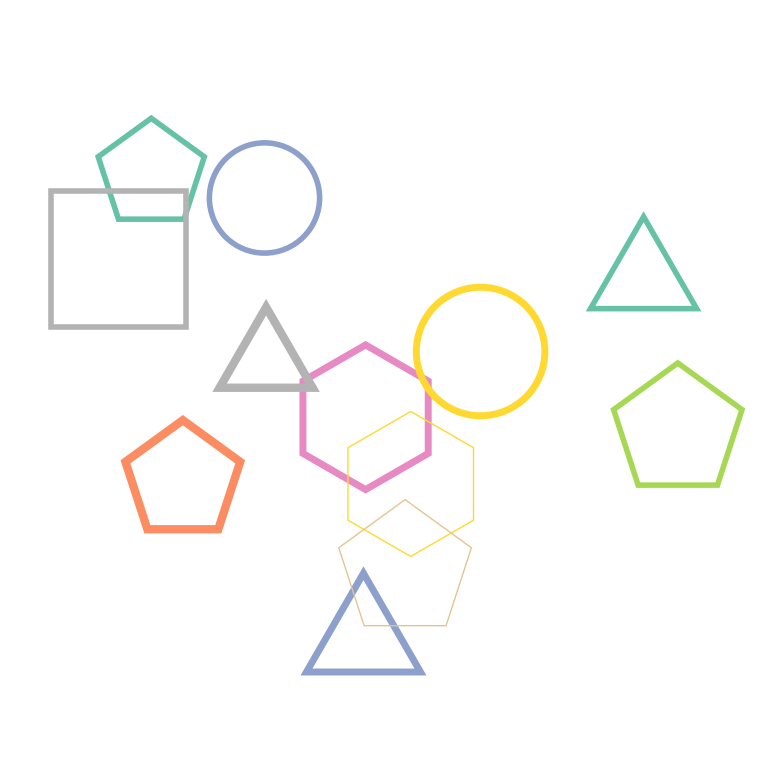[{"shape": "triangle", "thickness": 2, "radius": 0.4, "center": [0.836, 0.639]}, {"shape": "pentagon", "thickness": 2, "radius": 0.36, "center": [0.196, 0.774]}, {"shape": "pentagon", "thickness": 3, "radius": 0.39, "center": [0.237, 0.376]}, {"shape": "triangle", "thickness": 2.5, "radius": 0.43, "center": [0.472, 0.17]}, {"shape": "circle", "thickness": 2, "radius": 0.36, "center": [0.343, 0.743]}, {"shape": "hexagon", "thickness": 2.5, "radius": 0.47, "center": [0.475, 0.458]}, {"shape": "pentagon", "thickness": 2, "radius": 0.44, "center": [0.88, 0.441]}, {"shape": "hexagon", "thickness": 0.5, "radius": 0.47, "center": [0.533, 0.371]}, {"shape": "circle", "thickness": 2.5, "radius": 0.42, "center": [0.624, 0.544]}, {"shape": "pentagon", "thickness": 0.5, "radius": 0.45, "center": [0.526, 0.261]}, {"shape": "square", "thickness": 2, "radius": 0.44, "center": [0.154, 0.663]}, {"shape": "triangle", "thickness": 3, "radius": 0.35, "center": [0.346, 0.531]}]